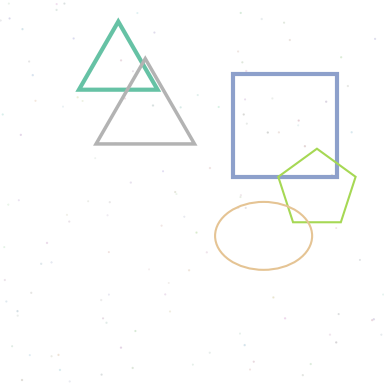[{"shape": "triangle", "thickness": 3, "radius": 0.59, "center": [0.307, 0.826]}, {"shape": "square", "thickness": 3, "radius": 0.67, "center": [0.74, 0.674]}, {"shape": "pentagon", "thickness": 1.5, "radius": 0.53, "center": [0.823, 0.508]}, {"shape": "oval", "thickness": 1.5, "radius": 0.63, "center": [0.685, 0.387]}, {"shape": "triangle", "thickness": 2.5, "radius": 0.74, "center": [0.377, 0.7]}]